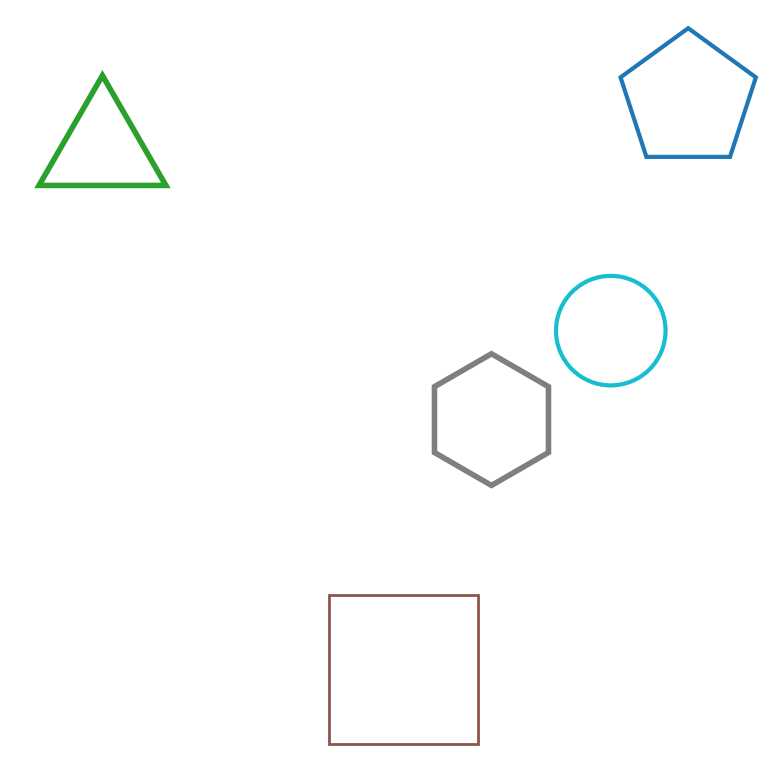[{"shape": "pentagon", "thickness": 1.5, "radius": 0.46, "center": [0.894, 0.871]}, {"shape": "triangle", "thickness": 2, "radius": 0.48, "center": [0.133, 0.807]}, {"shape": "square", "thickness": 1, "radius": 0.48, "center": [0.524, 0.13]}, {"shape": "hexagon", "thickness": 2, "radius": 0.43, "center": [0.638, 0.455]}, {"shape": "circle", "thickness": 1.5, "radius": 0.36, "center": [0.793, 0.571]}]